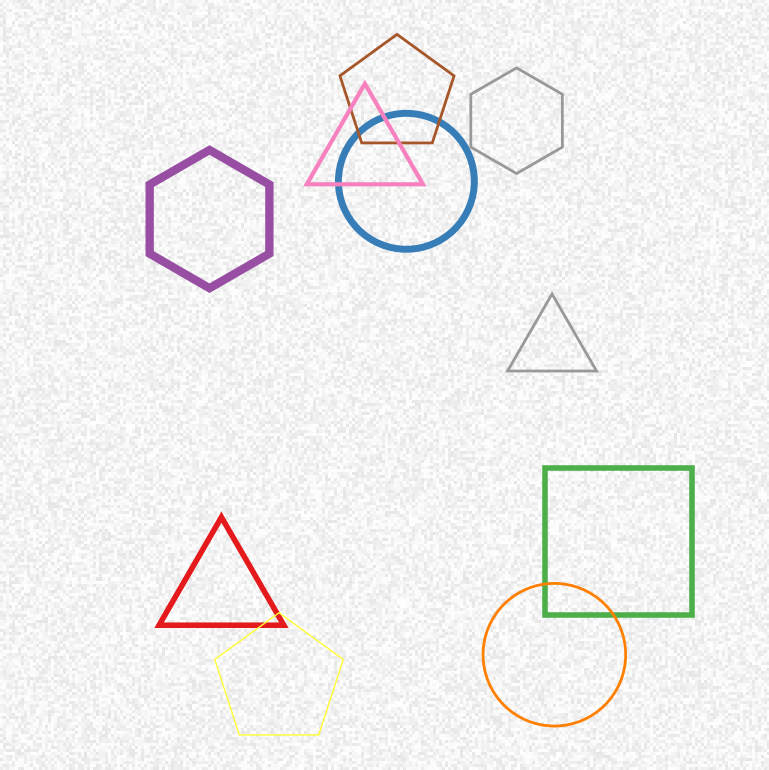[{"shape": "triangle", "thickness": 2, "radius": 0.47, "center": [0.288, 0.235]}, {"shape": "circle", "thickness": 2.5, "radius": 0.44, "center": [0.528, 0.765]}, {"shape": "square", "thickness": 2, "radius": 0.48, "center": [0.803, 0.297]}, {"shape": "hexagon", "thickness": 3, "radius": 0.45, "center": [0.272, 0.715]}, {"shape": "circle", "thickness": 1, "radius": 0.46, "center": [0.72, 0.15]}, {"shape": "pentagon", "thickness": 0.5, "radius": 0.44, "center": [0.362, 0.116]}, {"shape": "pentagon", "thickness": 1, "radius": 0.39, "center": [0.516, 0.877]}, {"shape": "triangle", "thickness": 1.5, "radius": 0.44, "center": [0.474, 0.804]}, {"shape": "triangle", "thickness": 1, "radius": 0.33, "center": [0.717, 0.552]}, {"shape": "hexagon", "thickness": 1, "radius": 0.34, "center": [0.671, 0.843]}]